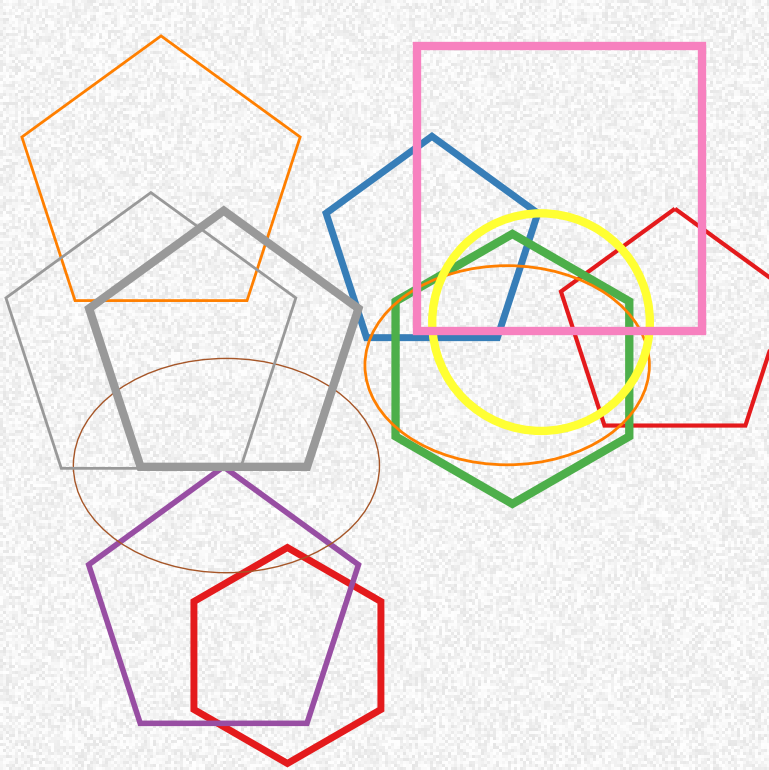[{"shape": "pentagon", "thickness": 1.5, "radius": 0.78, "center": [0.877, 0.573]}, {"shape": "hexagon", "thickness": 2.5, "radius": 0.7, "center": [0.373, 0.149]}, {"shape": "pentagon", "thickness": 2.5, "radius": 0.72, "center": [0.561, 0.678]}, {"shape": "hexagon", "thickness": 3, "radius": 0.88, "center": [0.665, 0.521]}, {"shape": "pentagon", "thickness": 2, "radius": 0.92, "center": [0.29, 0.21]}, {"shape": "oval", "thickness": 1, "radius": 0.92, "center": [0.659, 0.526]}, {"shape": "pentagon", "thickness": 1, "radius": 0.95, "center": [0.209, 0.763]}, {"shape": "circle", "thickness": 3, "radius": 0.71, "center": [0.703, 0.582]}, {"shape": "oval", "thickness": 0.5, "radius": 0.99, "center": [0.294, 0.395]}, {"shape": "square", "thickness": 3, "radius": 0.93, "center": [0.726, 0.755]}, {"shape": "pentagon", "thickness": 3, "radius": 0.92, "center": [0.291, 0.543]}, {"shape": "pentagon", "thickness": 1, "radius": 0.99, "center": [0.196, 0.552]}]